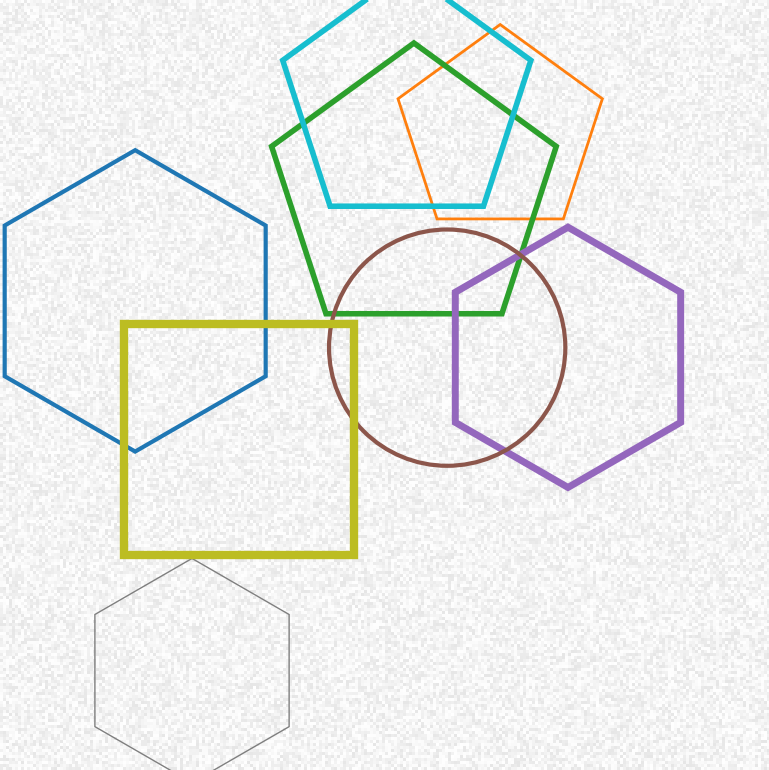[{"shape": "hexagon", "thickness": 1.5, "radius": 0.98, "center": [0.176, 0.609]}, {"shape": "pentagon", "thickness": 1, "radius": 0.7, "center": [0.65, 0.829]}, {"shape": "pentagon", "thickness": 2, "radius": 0.97, "center": [0.538, 0.75]}, {"shape": "hexagon", "thickness": 2.5, "radius": 0.84, "center": [0.738, 0.536]}, {"shape": "circle", "thickness": 1.5, "radius": 0.77, "center": [0.581, 0.549]}, {"shape": "hexagon", "thickness": 0.5, "radius": 0.73, "center": [0.249, 0.129]}, {"shape": "square", "thickness": 3, "radius": 0.75, "center": [0.311, 0.429]}, {"shape": "pentagon", "thickness": 2, "radius": 0.85, "center": [0.528, 0.869]}]